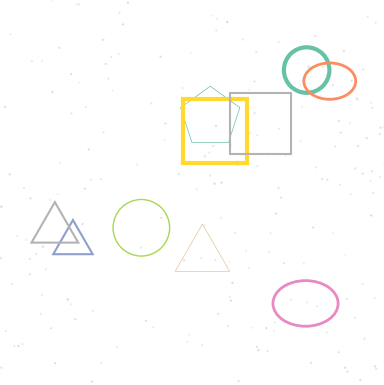[{"shape": "circle", "thickness": 3, "radius": 0.3, "center": [0.796, 0.818]}, {"shape": "pentagon", "thickness": 0.5, "radius": 0.4, "center": [0.546, 0.695]}, {"shape": "oval", "thickness": 2, "radius": 0.34, "center": [0.856, 0.789]}, {"shape": "triangle", "thickness": 1.5, "radius": 0.3, "center": [0.189, 0.369]}, {"shape": "oval", "thickness": 2, "radius": 0.42, "center": [0.794, 0.212]}, {"shape": "circle", "thickness": 1, "radius": 0.37, "center": [0.367, 0.408]}, {"shape": "square", "thickness": 3, "radius": 0.41, "center": [0.559, 0.66]}, {"shape": "triangle", "thickness": 0.5, "radius": 0.41, "center": [0.526, 0.336]}, {"shape": "square", "thickness": 1.5, "radius": 0.4, "center": [0.677, 0.679]}, {"shape": "triangle", "thickness": 1.5, "radius": 0.35, "center": [0.143, 0.405]}]